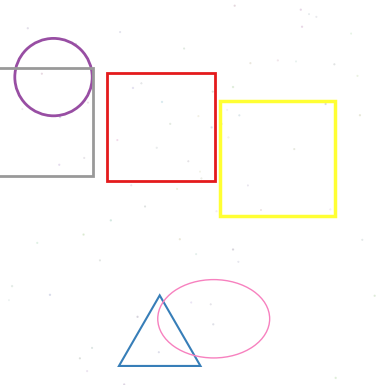[{"shape": "square", "thickness": 2, "radius": 0.7, "center": [0.418, 0.67]}, {"shape": "triangle", "thickness": 1.5, "radius": 0.61, "center": [0.415, 0.111]}, {"shape": "circle", "thickness": 2, "radius": 0.5, "center": [0.139, 0.8]}, {"shape": "square", "thickness": 2.5, "radius": 0.75, "center": [0.721, 0.587]}, {"shape": "oval", "thickness": 1, "radius": 0.73, "center": [0.555, 0.172]}, {"shape": "square", "thickness": 2, "radius": 0.7, "center": [0.102, 0.683]}]